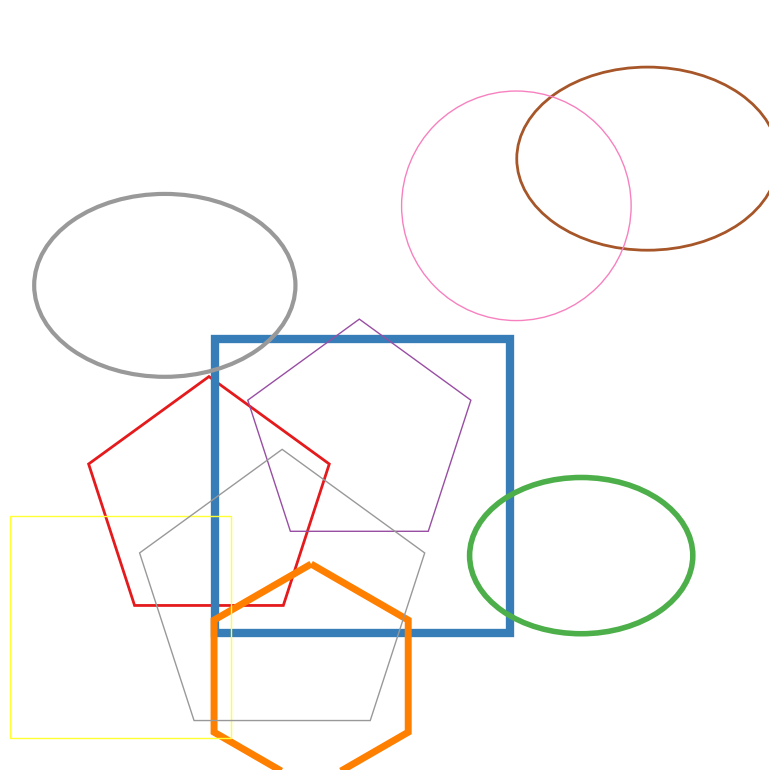[{"shape": "pentagon", "thickness": 1, "radius": 0.82, "center": [0.271, 0.347]}, {"shape": "square", "thickness": 3, "radius": 0.96, "center": [0.471, 0.369]}, {"shape": "oval", "thickness": 2, "radius": 0.72, "center": [0.755, 0.278]}, {"shape": "pentagon", "thickness": 0.5, "radius": 0.76, "center": [0.467, 0.433]}, {"shape": "hexagon", "thickness": 2.5, "radius": 0.73, "center": [0.404, 0.122]}, {"shape": "square", "thickness": 0.5, "radius": 0.72, "center": [0.157, 0.186]}, {"shape": "oval", "thickness": 1, "radius": 0.85, "center": [0.841, 0.794]}, {"shape": "circle", "thickness": 0.5, "radius": 0.75, "center": [0.671, 0.733]}, {"shape": "pentagon", "thickness": 0.5, "radius": 0.97, "center": [0.366, 0.222]}, {"shape": "oval", "thickness": 1.5, "radius": 0.85, "center": [0.214, 0.629]}]